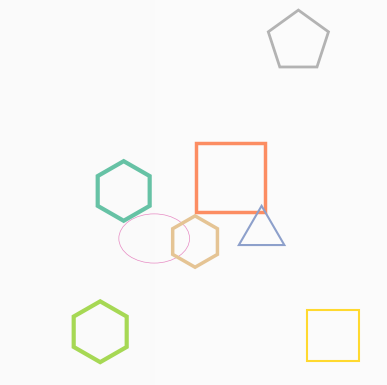[{"shape": "hexagon", "thickness": 3, "radius": 0.39, "center": [0.319, 0.504]}, {"shape": "square", "thickness": 2.5, "radius": 0.45, "center": [0.595, 0.539]}, {"shape": "triangle", "thickness": 1.5, "radius": 0.34, "center": [0.675, 0.397]}, {"shape": "oval", "thickness": 0.5, "radius": 0.46, "center": [0.398, 0.381]}, {"shape": "hexagon", "thickness": 3, "radius": 0.39, "center": [0.259, 0.138]}, {"shape": "square", "thickness": 1.5, "radius": 0.33, "center": [0.859, 0.129]}, {"shape": "hexagon", "thickness": 2.5, "radius": 0.33, "center": [0.503, 0.373]}, {"shape": "pentagon", "thickness": 2, "radius": 0.41, "center": [0.77, 0.892]}]